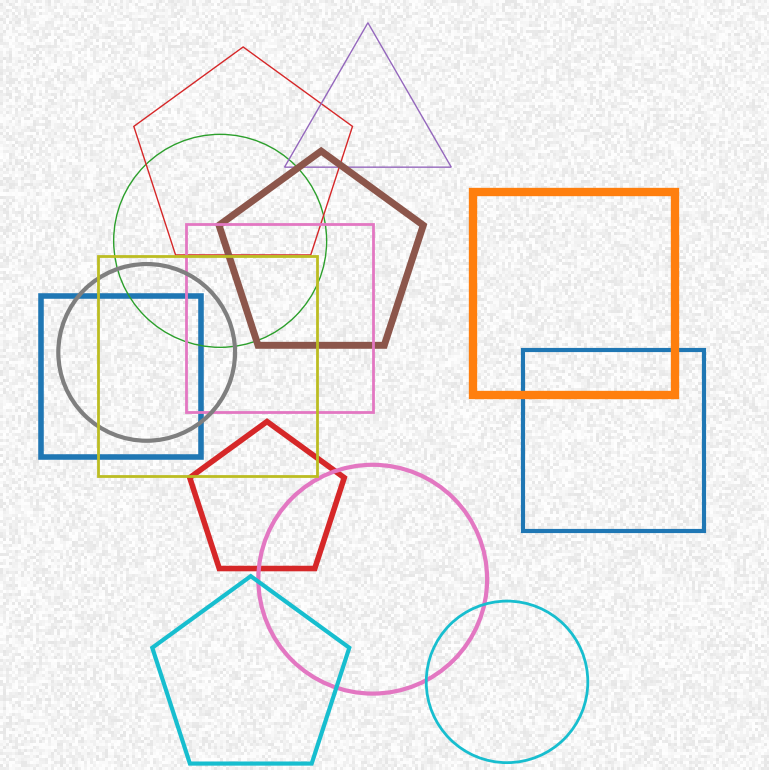[{"shape": "square", "thickness": 1.5, "radius": 0.59, "center": [0.796, 0.428]}, {"shape": "square", "thickness": 2, "radius": 0.52, "center": [0.157, 0.511]}, {"shape": "square", "thickness": 3, "radius": 0.66, "center": [0.746, 0.619]}, {"shape": "circle", "thickness": 0.5, "radius": 0.69, "center": [0.286, 0.687]}, {"shape": "pentagon", "thickness": 0.5, "radius": 0.75, "center": [0.316, 0.79]}, {"shape": "pentagon", "thickness": 2, "radius": 0.53, "center": [0.347, 0.347]}, {"shape": "triangle", "thickness": 0.5, "radius": 0.63, "center": [0.478, 0.845]}, {"shape": "pentagon", "thickness": 2.5, "radius": 0.7, "center": [0.417, 0.664]}, {"shape": "square", "thickness": 1, "radius": 0.61, "center": [0.363, 0.587]}, {"shape": "circle", "thickness": 1.5, "radius": 0.74, "center": [0.484, 0.248]}, {"shape": "circle", "thickness": 1.5, "radius": 0.57, "center": [0.19, 0.542]}, {"shape": "square", "thickness": 1, "radius": 0.71, "center": [0.27, 0.525]}, {"shape": "pentagon", "thickness": 1.5, "radius": 0.67, "center": [0.326, 0.117]}, {"shape": "circle", "thickness": 1, "radius": 0.52, "center": [0.658, 0.114]}]